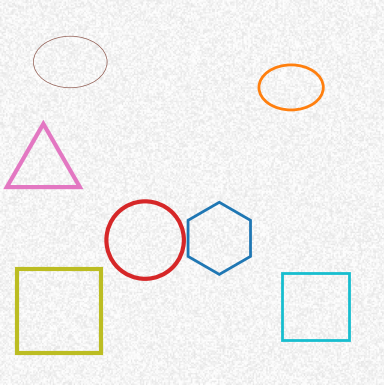[{"shape": "hexagon", "thickness": 2, "radius": 0.47, "center": [0.57, 0.381]}, {"shape": "oval", "thickness": 2, "radius": 0.42, "center": [0.756, 0.773]}, {"shape": "circle", "thickness": 3, "radius": 0.5, "center": [0.377, 0.376]}, {"shape": "oval", "thickness": 0.5, "radius": 0.48, "center": [0.183, 0.839]}, {"shape": "triangle", "thickness": 3, "radius": 0.55, "center": [0.113, 0.569]}, {"shape": "square", "thickness": 3, "radius": 0.55, "center": [0.153, 0.193]}, {"shape": "square", "thickness": 2, "radius": 0.44, "center": [0.82, 0.205]}]